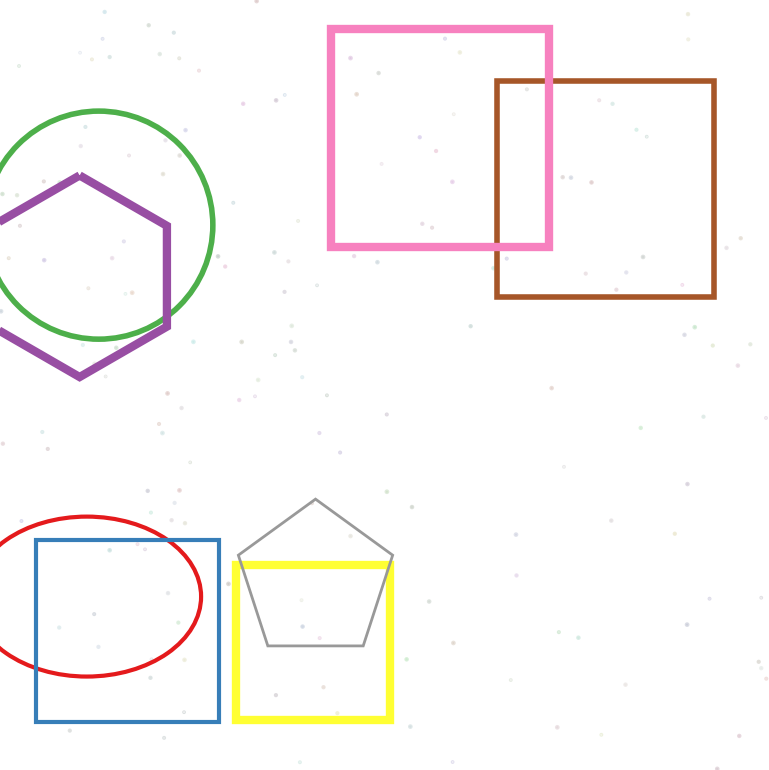[{"shape": "oval", "thickness": 1.5, "radius": 0.74, "center": [0.113, 0.225]}, {"shape": "square", "thickness": 1.5, "radius": 0.59, "center": [0.165, 0.181]}, {"shape": "circle", "thickness": 2, "radius": 0.74, "center": [0.128, 0.708]}, {"shape": "hexagon", "thickness": 3, "radius": 0.65, "center": [0.103, 0.641]}, {"shape": "square", "thickness": 3, "radius": 0.5, "center": [0.407, 0.166]}, {"shape": "square", "thickness": 2, "radius": 0.7, "center": [0.787, 0.754]}, {"shape": "square", "thickness": 3, "radius": 0.71, "center": [0.572, 0.821]}, {"shape": "pentagon", "thickness": 1, "radius": 0.53, "center": [0.41, 0.246]}]